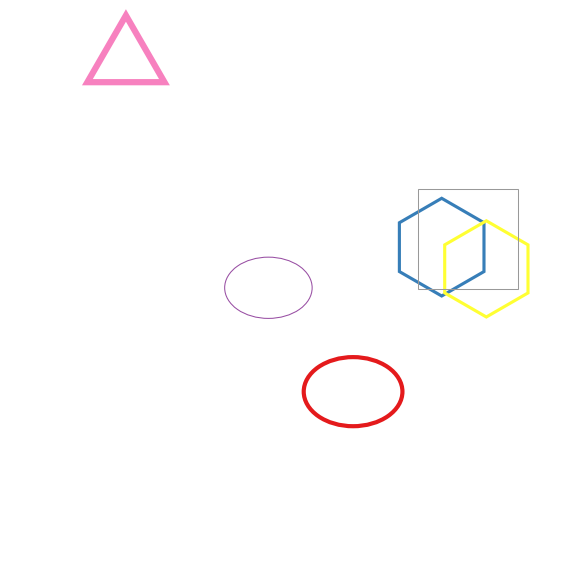[{"shape": "oval", "thickness": 2, "radius": 0.43, "center": [0.611, 0.321]}, {"shape": "hexagon", "thickness": 1.5, "radius": 0.42, "center": [0.765, 0.571]}, {"shape": "oval", "thickness": 0.5, "radius": 0.38, "center": [0.465, 0.501]}, {"shape": "hexagon", "thickness": 1.5, "radius": 0.42, "center": [0.842, 0.534]}, {"shape": "triangle", "thickness": 3, "radius": 0.39, "center": [0.218, 0.895]}, {"shape": "square", "thickness": 0.5, "radius": 0.43, "center": [0.811, 0.586]}]